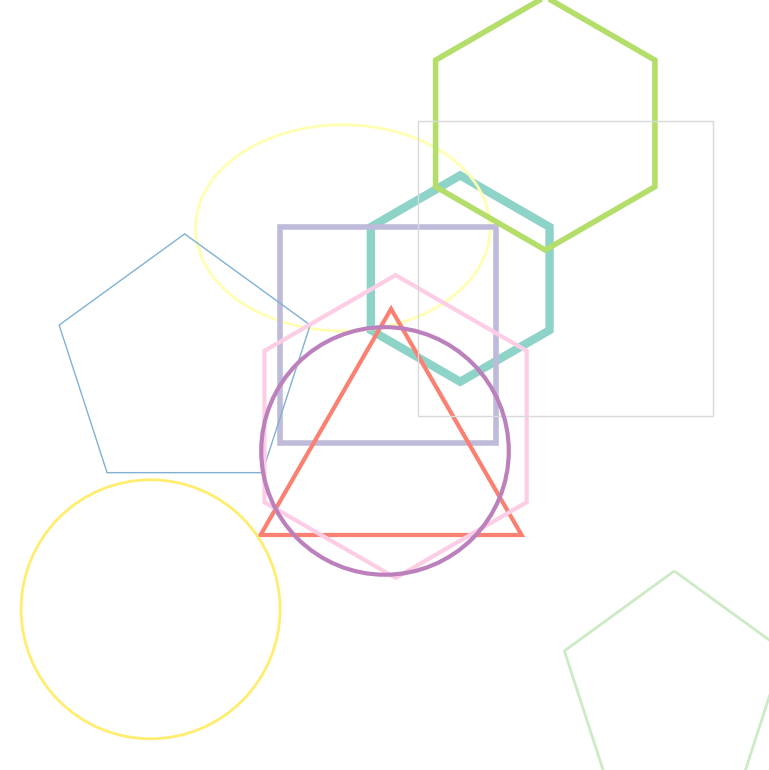[{"shape": "hexagon", "thickness": 3, "radius": 0.67, "center": [0.598, 0.638]}, {"shape": "oval", "thickness": 1, "radius": 0.96, "center": [0.445, 0.704]}, {"shape": "square", "thickness": 2, "radius": 0.7, "center": [0.504, 0.565]}, {"shape": "triangle", "thickness": 1.5, "radius": 0.98, "center": [0.508, 0.403]}, {"shape": "pentagon", "thickness": 0.5, "radius": 0.86, "center": [0.24, 0.525]}, {"shape": "hexagon", "thickness": 2, "radius": 0.82, "center": [0.708, 0.84]}, {"shape": "hexagon", "thickness": 1.5, "radius": 0.98, "center": [0.514, 0.446]}, {"shape": "square", "thickness": 0.5, "radius": 0.96, "center": [0.734, 0.651]}, {"shape": "circle", "thickness": 1.5, "radius": 0.8, "center": [0.5, 0.414]}, {"shape": "pentagon", "thickness": 1, "radius": 0.75, "center": [0.876, 0.108]}, {"shape": "circle", "thickness": 1, "radius": 0.84, "center": [0.196, 0.209]}]